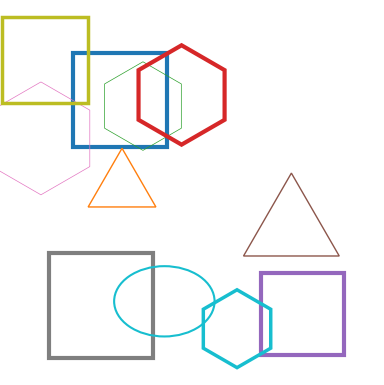[{"shape": "square", "thickness": 3, "radius": 0.61, "center": [0.311, 0.74]}, {"shape": "triangle", "thickness": 1, "radius": 0.51, "center": [0.317, 0.513]}, {"shape": "hexagon", "thickness": 0.5, "radius": 0.58, "center": [0.371, 0.724]}, {"shape": "hexagon", "thickness": 3, "radius": 0.65, "center": [0.472, 0.753]}, {"shape": "square", "thickness": 3, "radius": 0.54, "center": [0.786, 0.184]}, {"shape": "triangle", "thickness": 1, "radius": 0.72, "center": [0.757, 0.407]}, {"shape": "hexagon", "thickness": 0.5, "radius": 0.73, "center": [0.106, 0.641]}, {"shape": "square", "thickness": 3, "radius": 0.68, "center": [0.262, 0.206]}, {"shape": "square", "thickness": 2.5, "radius": 0.56, "center": [0.117, 0.843]}, {"shape": "oval", "thickness": 1.5, "radius": 0.65, "center": [0.427, 0.217]}, {"shape": "hexagon", "thickness": 2.5, "radius": 0.51, "center": [0.616, 0.146]}]